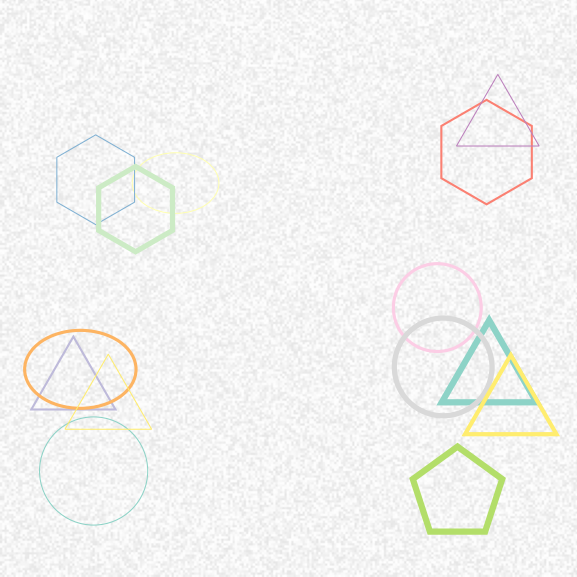[{"shape": "circle", "thickness": 0.5, "radius": 0.47, "center": [0.162, 0.184]}, {"shape": "triangle", "thickness": 3, "radius": 0.47, "center": [0.847, 0.35]}, {"shape": "oval", "thickness": 0.5, "radius": 0.38, "center": [0.304, 0.682]}, {"shape": "triangle", "thickness": 1, "radius": 0.42, "center": [0.127, 0.332]}, {"shape": "hexagon", "thickness": 1, "radius": 0.45, "center": [0.843, 0.736]}, {"shape": "hexagon", "thickness": 0.5, "radius": 0.39, "center": [0.166, 0.688]}, {"shape": "oval", "thickness": 1.5, "radius": 0.48, "center": [0.139, 0.36]}, {"shape": "pentagon", "thickness": 3, "radius": 0.41, "center": [0.792, 0.144]}, {"shape": "circle", "thickness": 1.5, "radius": 0.38, "center": [0.757, 0.467]}, {"shape": "circle", "thickness": 2.5, "radius": 0.42, "center": [0.767, 0.364]}, {"shape": "triangle", "thickness": 0.5, "radius": 0.41, "center": [0.862, 0.788]}, {"shape": "hexagon", "thickness": 2.5, "radius": 0.37, "center": [0.235, 0.637]}, {"shape": "triangle", "thickness": 0.5, "radius": 0.43, "center": [0.188, 0.299]}, {"shape": "triangle", "thickness": 2, "radius": 0.46, "center": [0.884, 0.293]}]